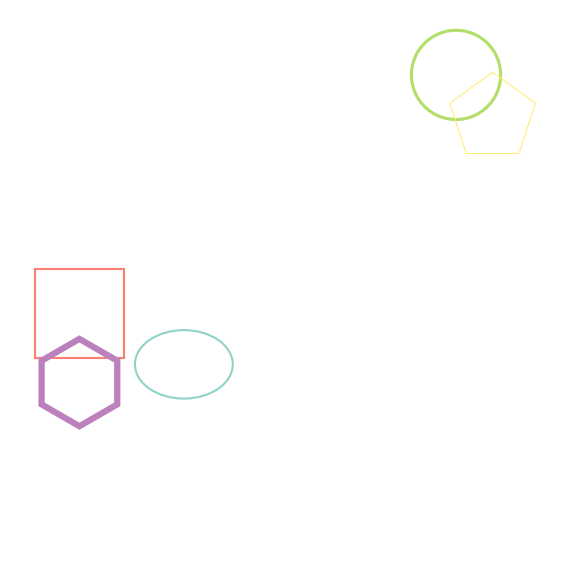[{"shape": "oval", "thickness": 1, "radius": 0.42, "center": [0.318, 0.368]}, {"shape": "square", "thickness": 1, "radius": 0.39, "center": [0.138, 0.456]}, {"shape": "circle", "thickness": 1.5, "radius": 0.39, "center": [0.79, 0.869]}, {"shape": "hexagon", "thickness": 3, "radius": 0.38, "center": [0.137, 0.337]}, {"shape": "pentagon", "thickness": 0.5, "radius": 0.39, "center": [0.853, 0.796]}]